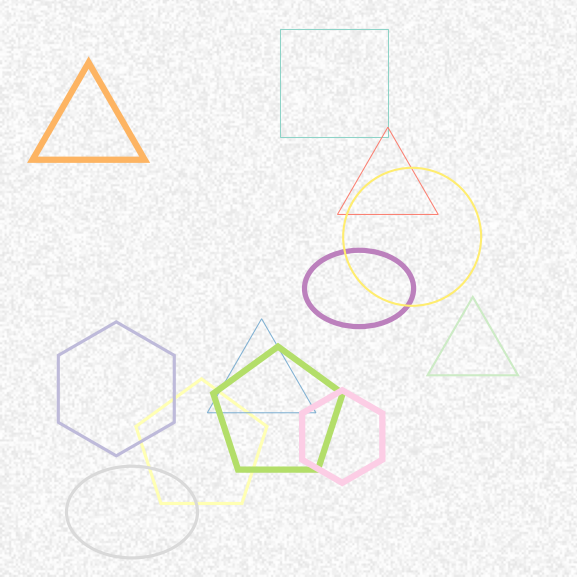[{"shape": "square", "thickness": 0.5, "radius": 0.46, "center": [0.579, 0.855]}, {"shape": "pentagon", "thickness": 1.5, "radius": 0.6, "center": [0.349, 0.224]}, {"shape": "hexagon", "thickness": 1.5, "radius": 0.58, "center": [0.201, 0.326]}, {"shape": "triangle", "thickness": 0.5, "radius": 0.5, "center": [0.672, 0.678]}, {"shape": "triangle", "thickness": 0.5, "radius": 0.54, "center": [0.453, 0.339]}, {"shape": "triangle", "thickness": 3, "radius": 0.56, "center": [0.153, 0.779]}, {"shape": "pentagon", "thickness": 3, "radius": 0.59, "center": [0.481, 0.281]}, {"shape": "hexagon", "thickness": 3, "radius": 0.4, "center": [0.593, 0.243]}, {"shape": "oval", "thickness": 1.5, "radius": 0.57, "center": [0.229, 0.112]}, {"shape": "oval", "thickness": 2.5, "radius": 0.47, "center": [0.622, 0.5]}, {"shape": "triangle", "thickness": 1, "radius": 0.45, "center": [0.819, 0.395]}, {"shape": "circle", "thickness": 1, "radius": 0.6, "center": [0.714, 0.589]}]